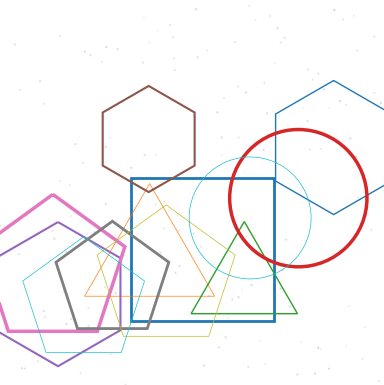[{"shape": "hexagon", "thickness": 1, "radius": 0.87, "center": [0.867, 0.617]}, {"shape": "square", "thickness": 2, "radius": 0.93, "center": [0.526, 0.353]}, {"shape": "triangle", "thickness": 0.5, "radius": 0.98, "center": [0.389, 0.328]}, {"shape": "triangle", "thickness": 1, "radius": 0.8, "center": [0.635, 0.265]}, {"shape": "circle", "thickness": 2.5, "radius": 0.89, "center": [0.775, 0.485]}, {"shape": "hexagon", "thickness": 1.5, "radius": 0.94, "center": [0.151, 0.236]}, {"shape": "hexagon", "thickness": 1.5, "radius": 0.69, "center": [0.386, 0.639]}, {"shape": "pentagon", "thickness": 2.5, "radius": 0.98, "center": [0.137, 0.299]}, {"shape": "pentagon", "thickness": 2, "radius": 0.77, "center": [0.292, 0.271]}, {"shape": "pentagon", "thickness": 0.5, "radius": 0.94, "center": [0.432, 0.279]}, {"shape": "pentagon", "thickness": 0.5, "radius": 0.83, "center": [0.217, 0.219]}, {"shape": "circle", "thickness": 0.5, "radius": 0.79, "center": [0.65, 0.434]}]